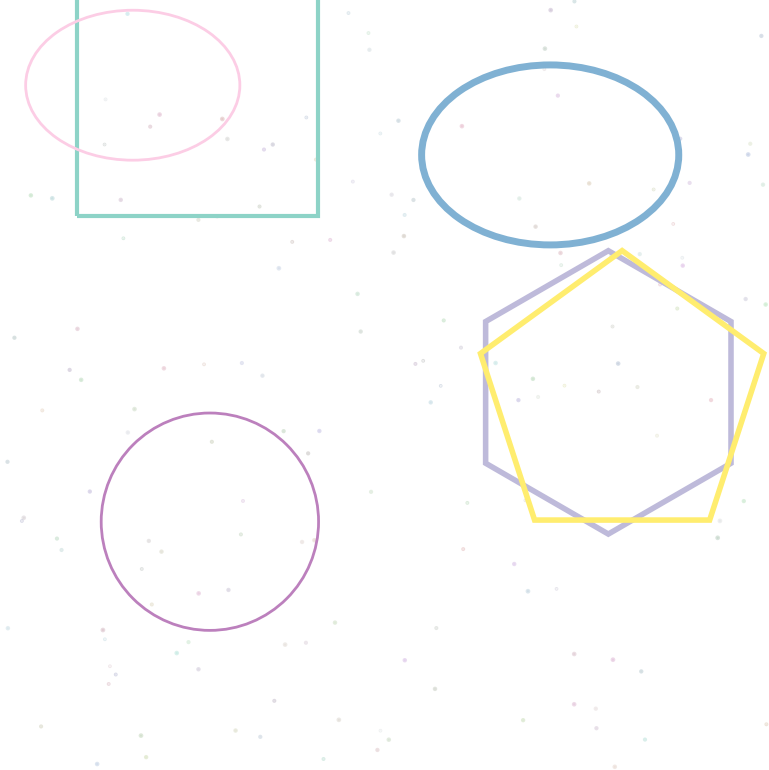[{"shape": "square", "thickness": 1.5, "radius": 0.78, "center": [0.256, 0.876]}, {"shape": "hexagon", "thickness": 2, "radius": 0.92, "center": [0.79, 0.49]}, {"shape": "oval", "thickness": 2.5, "radius": 0.83, "center": [0.715, 0.799]}, {"shape": "oval", "thickness": 1, "radius": 0.7, "center": [0.172, 0.889]}, {"shape": "circle", "thickness": 1, "radius": 0.71, "center": [0.273, 0.322]}, {"shape": "pentagon", "thickness": 2, "radius": 0.97, "center": [0.808, 0.481]}]